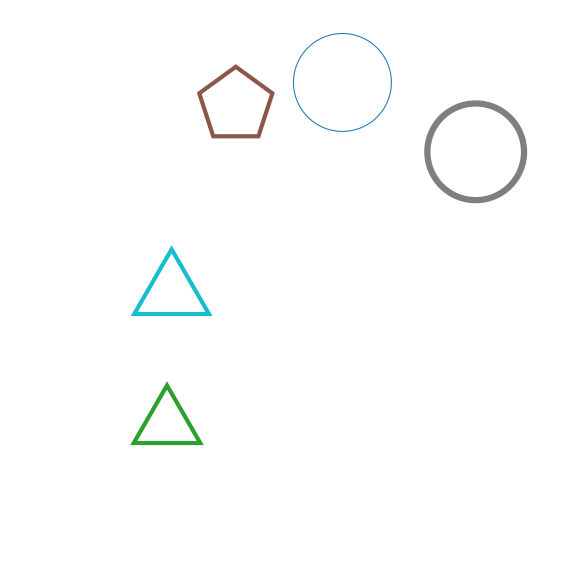[{"shape": "circle", "thickness": 0.5, "radius": 0.42, "center": [0.593, 0.856]}, {"shape": "triangle", "thickness": 2, "radius": 0.33, "center": [0.289, 0.265]}, {"shape": "pentagon", "thickness": 2, "radius": 0.33, "center": [0.408, 0.817]}, {"shape": "circle", "thickness": 3, "radius": 0.42, "center": [0.824, 0.736]}, {"shape": "triangle", "thickness": 2, "radius": 0.37, "center": [0.297, 0.493]}]